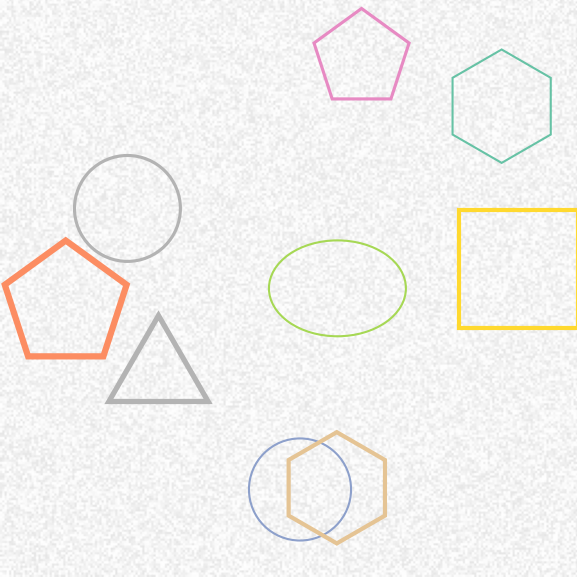[{"shape": "hexagon", "thickness": 1, "radius": 0.49, "center": [0.869, 0.815]}, {"shape": "pentagon", "thickness": 3, "radius": 0.55, "center": [0.114, 0.472]}, {"shape": "circle", "thickness": 1, "radius": 0.44, "center": [0.52, 0.152]}, {"shape": "pentagon", "thickness": 1.5, "radius": 0.43, "center": [0.626, 0.898]}, {"shape": "oval", "thickness": 1, "radius": 0.59, "center": [0.584, 0.5]}, {"shape": "square", "thickness": 2, "radius": 0.51, "center": [0.898, 0.533]}, {"shape": "hexagon", "thickness": 2, "radius": 0.48, "center": [0.583, 0.154]}, {"shape": "triangle", "thickness": 2.5, "radius": 0.5, "center": [0.274, 0.354]}, {"shape": "circle", "thickness": 1.5, "radius": 0.46, "center": [0.221, 0.638]}]